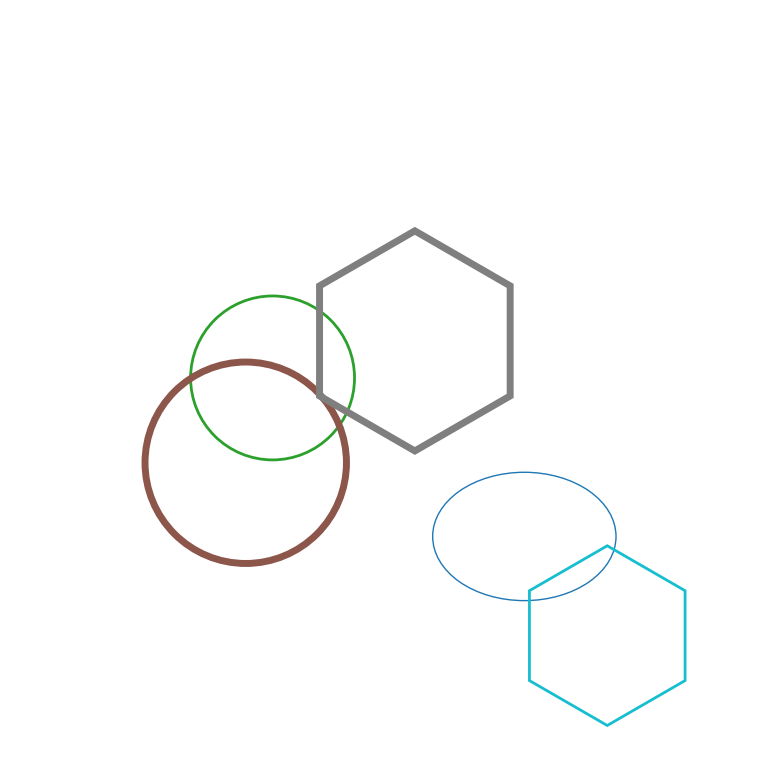[{"shape": "oval", "thickness": 0.5, "radius": 0.6, "center": [0.681, 0.303]}, {"shape": "circle", "thickness": 1, "radius": 0.53, "center": [0.354, 0.509]}, {"shape": "circle", "thickness": 2.5, "radius": 0.65, "center": [0.319, 0.399]}, {"shape": "hexagon", "thickness": 2.5, "radius": 0.71, "center": [0.539, 0.557]}, {"shape": "hexagon", "thickness": 1, "radius": 0.58, "center": [0.789, 0.175]}]